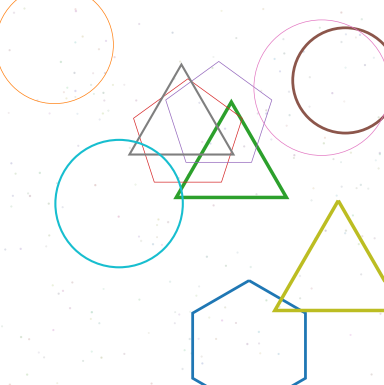[{"shape": "hexagon", "thickness": 2, "radius": 0.85, "center": [0.647, 0.102]}, {"shape": "circle", "thickness": 0.5, "radius": 0.76, "center": [0.142, 0.884]}, {"shape": "triangle", "thickness": 2.5, "radius": 0.83, "center": [0.601, 0.57]}, {"shape": "pentagon", "thickness": 0.5, "radius": 0.74, "center": [0.488, 0.647]}, {"shape": "pentagon", "thickness": 0.5, "radius": 0.72, "center": [0.568, 0.696]}, {"shape": "circle", "thickness": 2, "radius": 0.68, "center": [0.897, 0.791]}, {"shape": "circle", "thickness": 0.5, "radius": 0.88, "center": [0.836, 0.772]}, {"shape": "triangle", "thickness": 1.5, "radius": 0.78, "center": [0.471, 0.677]}, {"shape": "triangle", "thickness": 2.5, "radius": 0.95, "center": [0.879, 0.289]}, {"shape": "circle", "thickness": 1.5, "radius": 0.83, "center": [0.309, 0.471]}]